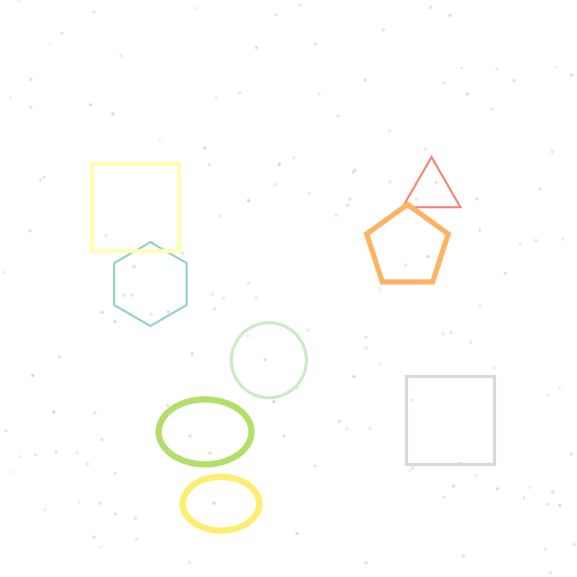[{"shape": "hexagon", "thickness": 1, "radius": 0.36, "center": [0.26, 0.507]}, {"shape": "square", "thickness": 2, "radius": 0.38, "center": [0.234, 0.639]}, {"shape": "triangle", "thickness": 1, "radius": 0.29, "center": [0.747, 0.669]}, {"shape": "pentagon", "thickness": 2.5, "radius": 0.37, "center": [0.706, 0.571]}, {"shape": "oval", "thickness": 3, "radius": 0.4, "center": [0.355, 0.251]}, {"shape": "square", "thickness": 1.5, "radius": 0.38, "center": [0.779, 0.272]}, {"shape": "circle", "thickness": 1.5, "radius": 0.32, "center": [0.466, 0.375]}, {"shape": "oval", "thickness": 3, "radius": 0.33, "center": [0.383, 0.127]}]